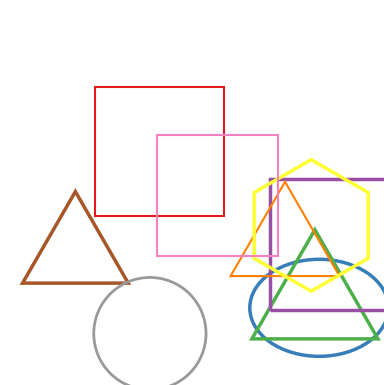[{"shape": "square", "thickness": 1.5, "radius": 0.84, "center": [0.415, 0.606]}, {"shape": "oval", "thickness": 2.5, "radius": 0.9, "center": [0.829, 0.2]}, {"shape": "triangle", "thickness": 2.5, "radius": 0.95, "center": [0.818, 0.214]}, {"shape": "square", "thickness": 2.5, "radius": 0.86, "center": [0.872, 0.365]}, {"shape": "triangle", "thickness": 1.5, "radius": 0.82, "center": [0.74, 0.365]}, {"shape": "hexagon", "thickness": 2.5, "radius": 0.85, "center": [0.808, 0.414]}, {"shape": "triangle", "thickness": 2.5, "radius": 0.79, "center": [0.196, 0.344]}, {"shape": "square", "thickness": 1.5, "radius": 0.79, "center": [0.565, 0.493]}, {"shape": "circle", "thickness": 2, "radius": 0.73, "center": [0.389, 0.134]}]